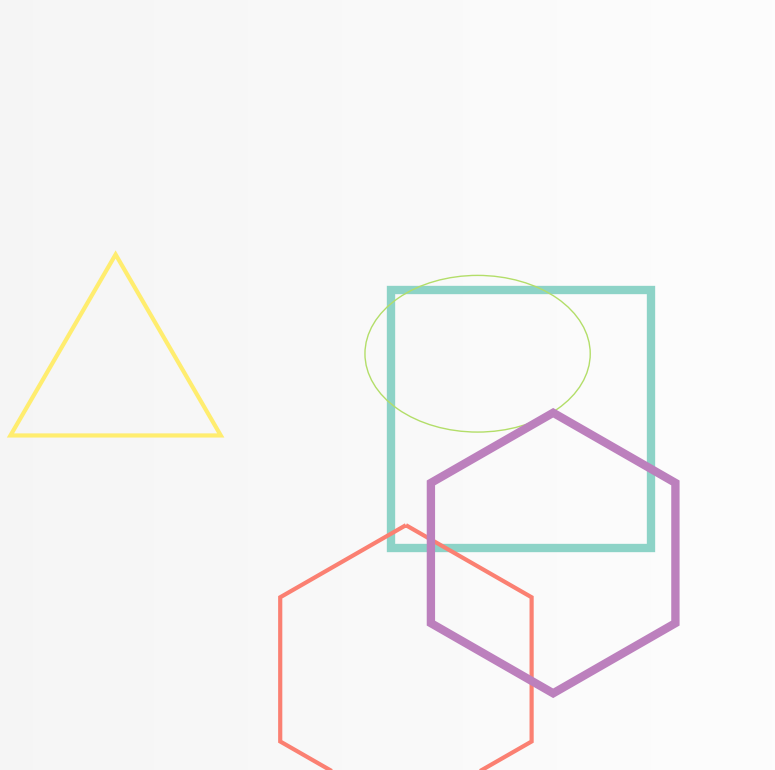[{"shape": "square", "thickness": 3, "radius": 0.84, "center": [0.672, 0.456]}, {"shape": "hexagon", "thickness": 1.5, "radius": 0.94, "center": [0.524, 0.131]}, {"shape": "oval", "thickness": 0.5, "radius": 0.73, "center": [0.616, 0.541]}, {"shape": "hexagon", "thickness": 3, "radius": 0.91, "center": [0.714, 0.282]}, {"shape": "triangle", "thickness": 1.5, "radius": 0.78, "center": [0.149, 0.513]}]